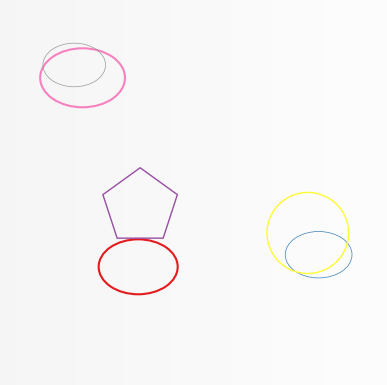[{"shape": "oval", "thickness": 1.5, "radius": 0.51, "center": [0.357, 0.307]}, {"shape": "oval", "thickness": 0.5, "radius": 0.43, "center": [0.822, 0.338]}, {"shape": "pentagon", "thickness": 1, "radius": 0.51, "center": [0.362, 0.463]}, {"shape": "circle", "thickness": 1, "radius": 0.53, "center": [0.794, 0.395]}, {"shape": "oval", "thickness": 1.5, "radius": 0.55, "center": [0.213, 0.798]}, {"shape": "oval", "thickness": 0.5, "radius": 0.4, "center": [0.192, 0.831]}]